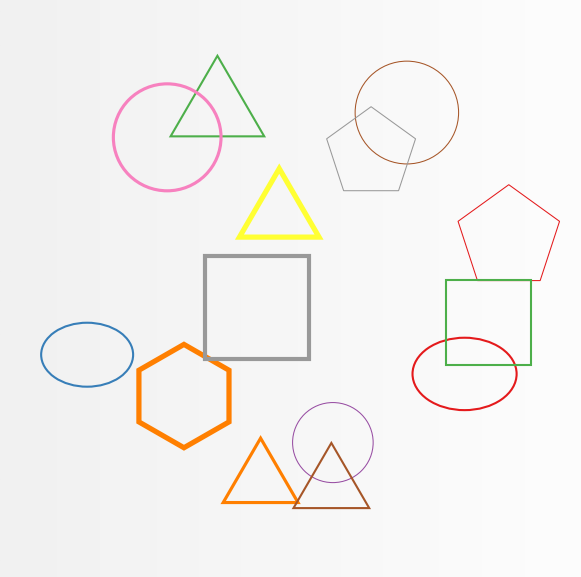[{"shape": "oval", "thickness": 1, "radius": 0.45, "center": [0.799, 0.352]}, {"shape": "pentagon", "thickness": 0.5, "radius": 0.46, "center": [0.875, 0.588]}, {"shape": "oval", "thickness": 1, "radius": 0.4, "center": [0.15, 0.385]}, {"shape": "triangle", "thickness": 1, "radius": 0.47, "center": [0.374, 0.81]}, {"shape": "square", "thickness": 1, "radius": 0.37, "center": [0.84, 0.441]}, {"shape": "circle", "thickness": 0.5, "radius": 0.35, "center": [0.573, 0.233]}, {"shape": "triangle", "thickness": 1.5, "radius": 0.37, "center": [0.448, 0.166]}, {"shape": "hexagon", "thickness": 2.5, "radius": 0.45, "center": [0.316, 0.313]}, {"shape": "triangle", "thickness": 2.5, "radius": 0.4, "center": [0.48, 0.628]}, {"shape": "triangle", "thickness": 1, "radius": 0.38, "center": [0.57, 0.157]}, {"shape": "circle", "thickness": 0.5, "radius": 0.44, "center": [0.7, 0.804]}, {"shape": "circle", "thickness": 1.5, "radius": 0.46, "center": [0.288, 0.761]}, {"shape": "pentagon", "thickness": 0.5, "radius": 0.4, "center": [0.638, 0.734]}, {"shape": "square", "thickness": 2, "radius": 0.45, "center": [0.442, 0.466]}]